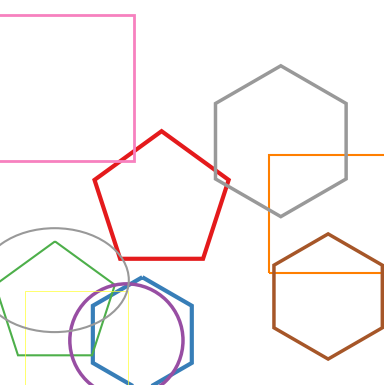[{"shape": "pentagon", "thickness": 3, "radius": 0.92, "center": [0.42, 0.476]}, {"shape": "hexagon", "thickness": 3, "radius": 0.74, "center": [0.37, 0.132]}, {"shape": "pentagon", "thickness": 1.5, "radius": 0.82, "center": [0.143, 0.209]}, {"shape": "circle", "thickness": 2.5, "radius": 0.73, "center": [0.328, 0.116]}, {"shape": "square", "thickness": 1.5, "radius": 0.76, "center": [0.85, 0.444]}, {"shape": "square", "thickness": 0.5, "radius": 0.67, "center": [0.198, 0.109]}, {"shape": "hexagon", "thickness": 2.5, "radius": 0.81, "center": [0.852, 0.23]}, {"shape": "square", "thickness": 2, "radius": 0.94, "center": [0.159, 0.772]}, {"shape": "oval", "thickness": 1.5, "radius": 0.96, "center": [0.142, 0.272]}, {"shape": "hexagon", "thickness": 2.5, "radius": 0.98, "center": [0.729, 0.633]}]